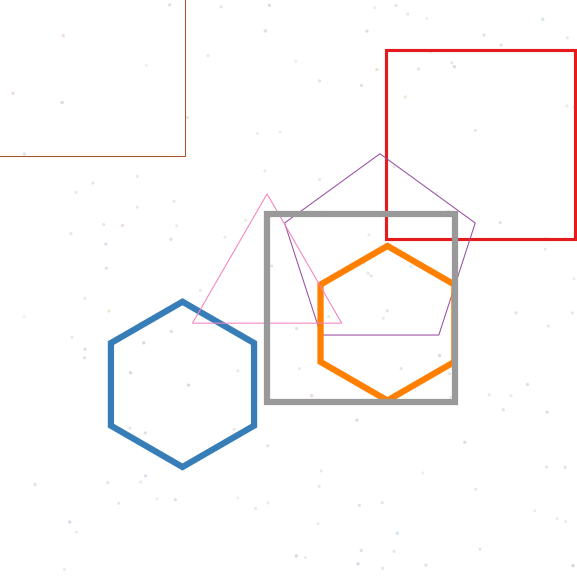[{"shape": "square", "thickness": 1.5, "radius": 0.82, "center": [0.831, 0.749]}, {"shape": "hexagon", "thickness": 3, "radius": 0.72, "center": [0.316, 0.334]}, {"shape": "pentagon", "thickness": 0.5, "radius": 0.87, "center": [0.658, 0.559]}, {"shape": "hexagon", "thickness": 3, "radius": 0.67, "center": [0.671, 0.439]}, {"shape": "square", "thickness": 0.5, "radius": 0.83, "center": [0.154, 0.895]}, {"shape": "triangle", "thickness": 0.5, "radius": 0.75, "center": [0.462, 0.514]}, {"shape": "square", "thickness": 3, "radius": 0.82, "center": [0.625, 0.466]}]